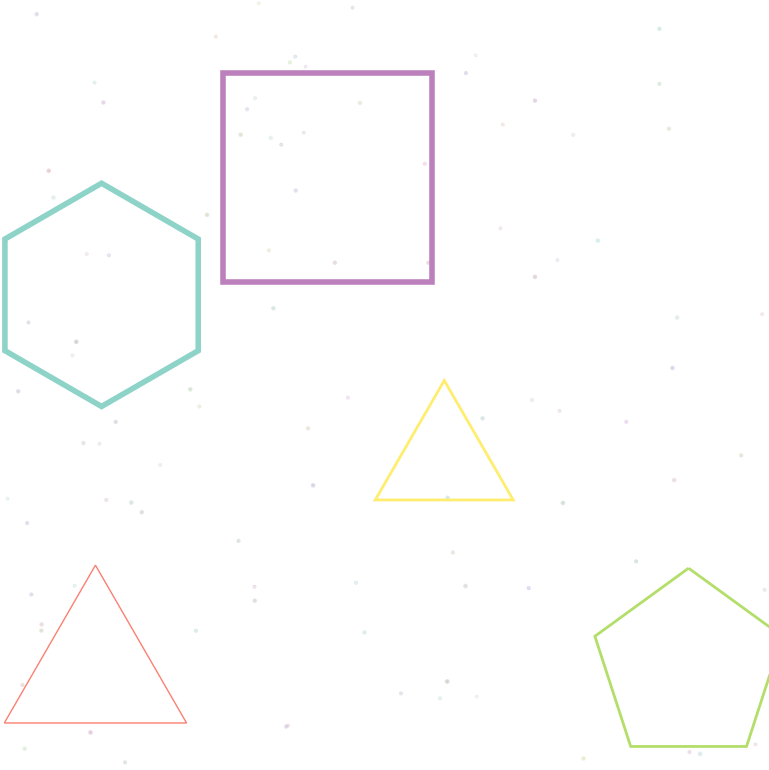[{"shape": "hexagon", "thickness": 2, "radius": 0.72, "center": [0.132, 0.617]}, {"shape": "triangle", "thickness": 0.5, "radius": 0.68, "center": [0.124, 0.129]}, {"shape": "pentagon", "thickness": 1, "radius": 0.64, "center": [0.894, 0.134]}, {"shape": "square", "thickness": 2, "radius": 0.68, "center": [0.426, 0.769]}, {"shape": "triangle", "thickness": 1, "radius": 0.52, "center": [0.577, 0.402]}]